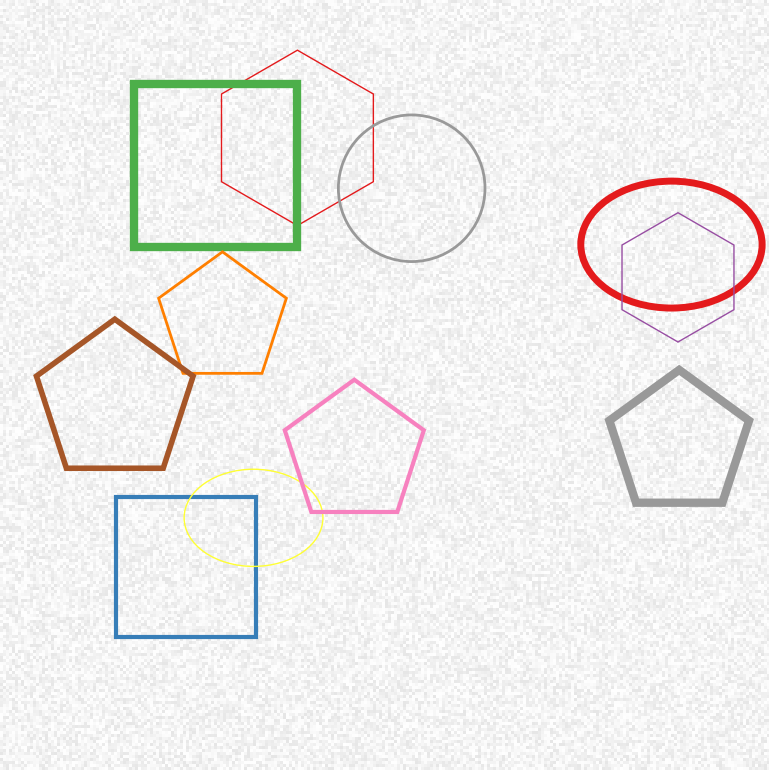[{"shape": "hexagon", "thickness": 0.5, "radius": 0.57, "center": [0.386, 0.821]}, {"shape": "oval", "thickness": 2.5, "radius": 0.59, "center": [0.872, 0.682]}, {"shape": "square", "thickness": 1.5, "radius": 0.45, "center": [0.242, 0.264]}, {"shape": "square", "thickness": 3, "radius": 0.53, "center": [0.28, 0.785]}, {"shape": "hexagon", "thickness": 0.5, "radius": 0.42, "center": [0.88, 0.64]}, {"shape": "pentagon", "thickness": 1, "radius": 0.44, "center": [0.289, 0.586]}, {"shape": "oval", "thickness": 0.5, "radius": 0.45, "center": [0.329, 0.328]}, {"shape": "pentagon", "thickness": 2, "radius": 0.53, "center": [0.149, 0.478]}, {"shape": "pentagon", "thickness": 1.5, "radius": 0.47, "center": [0.46, 0.412]}, {"shape": "circle", "thickness": 1, "radius": 0.48, "center": [0.535, 0.756]}, {"shape": "pentagon", "thickness": 3, "radius": 0.48, "center": [0.882, 0.424]}]